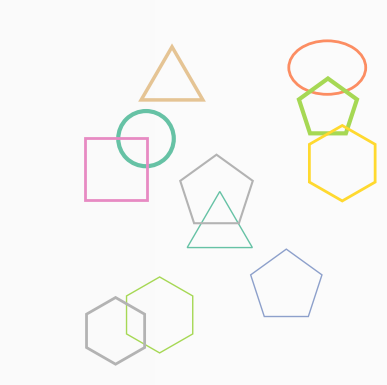[{"shape": "triangle", "thickness": 1, "radius": 0.49, "center": [0.567, 0.406]}, {"shape": "circle", "thickness": 3, "radius": 0.36, "center": [0.377, 0.64]}, {"shape": "oval", "thickness": 2, "radius": 0.5, "center": [0.845, 0.824]}, {"shape": "pentagon", "thickness": 1, "radius": 0.48, "center": [0.739, 0.256]}, {"shape": "square", "thickness": 2, "radius": 0.4, "center": [0.299, 0.561]}, {"shape": "pentagon", "thickness": 3, "radius": 0.39, "center": [0.846, 0.717]}, {"shape": "hexagon", "thickness": 1, "radius": 0.49, "center": [0.412, 0.182]}, {"shape": "hexagon", "thickness": 2, "radius": 0.49, "center": [0.883, 0.576]}, {"shape": "triangle", "thickness": 2.5, "radius": 0.46, "center": [0.444, 0.786]}, {"shape": "pentagon", "thickness": 1.5, "radius": 0.49, "center": [0.559, 0.5]}, {"shape": "hexagon", "thickness": 2, "radius": 0.43, "center": [0.298, 0.141]}]